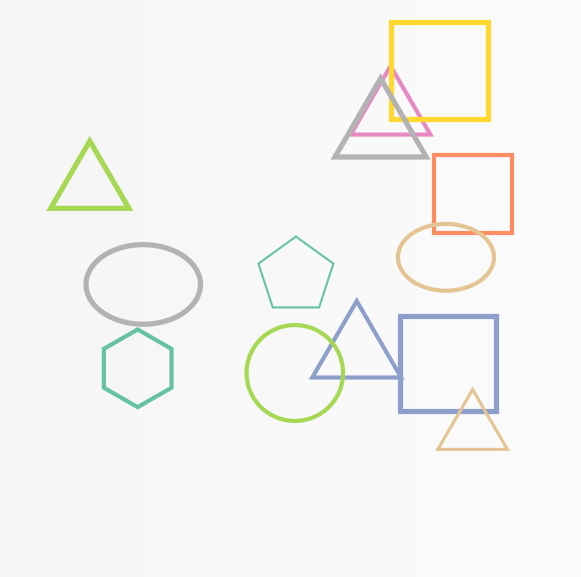[{"shape": "pentagon", "thickness": 1, "radius": 0.34, "center": [0.509, 0.522]}, {"shape": "hexagon", "thickness": 2, "radius": 0.34, "center": [0.237, 0.361]}, {"shape": "square", "thickness": 2, "radius": 0.34, "center": [0.814, 0.663]}, {"shape": "triangle", "thickness": 2, "radius": 0.44, "center": [0.614, 0.39]}, {"shape": "square", "thickness": 2.5, "radius": 0.41, "center": [0.771, 0.369]}, {"shape": "triangle", "thickness": 2, "radius": 0.4, "center": [0.672, 0.806]}, {"shape": "circle", "thickness": 2, "radius": 0.42, "center": [0.507, 0.353]}, {"shape": "triangle", "thickness": 2.5, "radius": 0.39, "center": [0.155, 0.677]}, {"shape": "square", "thickness": 2.5, "radius": 0.42, "center": [0.757, 0.877]}, {"shape": "triangle", "thickness": 1.5, "radius": 0.35, "center": [0.813, 0.256]}, {"shape": "oval", "thickness": 2, "radius": 0.41, "center": [0.767, 0.554]}, {"shape": "triangle", "thickness": 2.5, "radius": 0.45, "center": [0.655, 0.773]}, {"shape": "oval", "thickness": 2.5, "radius": 0.49, "center": [0.246, 0.507]}]